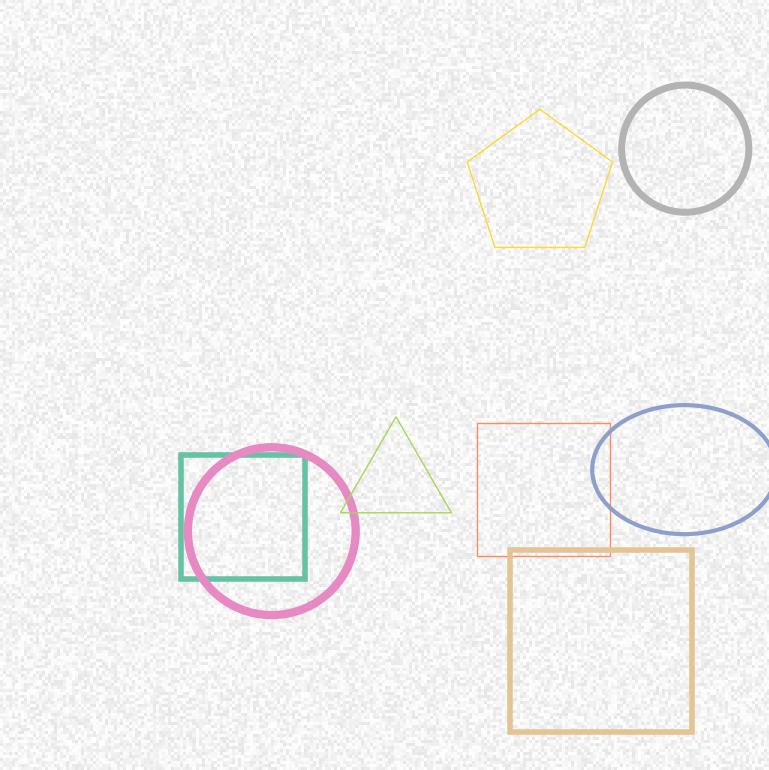[{"shape": "square", "thickness": 2, "radius": 0.4, "center": [0.316, 0.329]}, {"shape": "square", "thickness": 0.5, "radius": 0.43, "center": [0.706, 0.364]}, {"shape": "oval", "thickness": 1.5, "radius": 0.6, "center": [0.889, 0.39]}, {"shape": "circle", "thickness": 3, "radius": 0.54, "center": [0.353, 0.31]}, {"shape": "triangle", "thickness": 0.5, "radius": 0.42, "center": [0.514, 0.376]}, {"shape": "pentagon", "thickness": 0.5, "radius": 0.5, "center": [0.701, 0.759]}, {"shape": "square", "thickness": 2, "radius": 0.59, "center": [0.781, 0.168]}, {"shape": "circle", "thickness": 2.5, "radius": 0.41, "center": [0.89, 0.807]}]